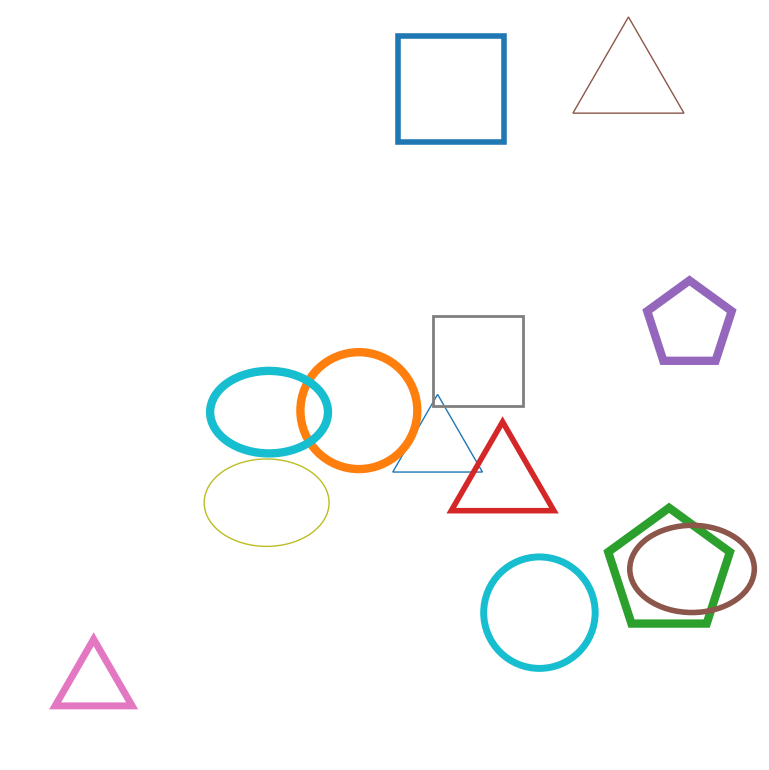[{"shape": "square", "thickness": 2, "radius": 0.35, "center": [0.585, 0.885]}, {"shape": "triangle", "thickness": 0.5, "radius": 0.34, "center": [0.568, 0.421]}, {"shape": "circle", "thickness": 3, "radius": 0.38, "center": [0.466, 0.467]}, {"shape": "pentagon", "thickness": 3, "radius": 0.42, "center": [0.869, 0.257]}, {"shape": "triangle", "thickness": 2, "radius": 0.38, "center": [0.653, 0.375]}, {"shape": "pentagon", "thickness": 3, "radius": 0.29, "center": [0.895, 0.578]}, {"shape": "triangle", "thickness": 0.5, "radius": 0.42, "center": [0.816, 0.895]}, {"shape": "oval", "thickness": 2, "radius": 0.4, "center": [0.899, 0.261]}, {"shape": "triangle", "thickness": 2.5, "radius": 0.29, "center": [0.122, 0.112]}, {"shape": "square", "thickness": 1, "radius": 0.29, "center": [0.621, 0.532]}, {"shape": "oval", "thickness": 0.5, "radius": 0.41, "center": [0.346, 0.347]}, {"shape": "circle", "thickness": 2.5, "radius": 0.36, "center": [0.701, 0.204]}, {"shape": "oval", "thickness": 3, "radius": 0.38, "center": [0.349, 0.465]}]